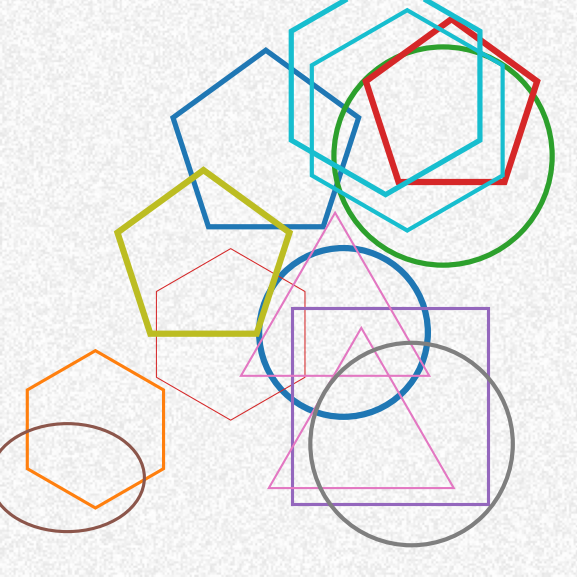[{"shape": "pentagon", "thickness": 2.5, "radius": 0.84, "center": [0.46, 0.743]}, {"shape": "circle", "thickness": 3, "radius": 0.73, "center": [0.595, 0.423]}, {"shape": "hexagon", "thickness": 1.5, "radius": 0.68, "center": [0.165, 0.256]}, {"shape": "circle", "thickness": 2.5, "radius": 0.94, "center": [0.767, 0.729]}, {"shape": "pentagon", "thickness": 3, "radius": 0.78, "center": [0.782, 0.81]}, {"shape": "hexagon", "thickness": 0.5, "radius": 0.74, "center": [0.399, 0.42]}, {"shape": "square", "thickness": 1.5, "radius": 0.85, "center": [0.675, 0.296]}, {"shape": "oval", "thickness": 1.5, "radius": 0.67, "center": [0.116, 0.172]}, {"shape": "triangle", "thickness": 1, "radius": 0.94, "center": [0.58, 0.443]}, {"shape": "triangle", "thickness": 1, "radius": 0.92, "center": [0.626, 0.246]}, {"shape": "circle", "thickness": 2, "radius": 0.88, "center": [0.713, 0.23]}, {"shape": "pentagon", "thickness": 3, "radius": 0.78, "center": [0.352, 0.548]}, {"shape": "hexagon", "thickness": 2, "radius": 0.95, "center": [0.705, 0.791]}, {"shape": "hexagon", "thickness": 2.5, "radius": 0.94, "center": [0.668, 0.851]}]